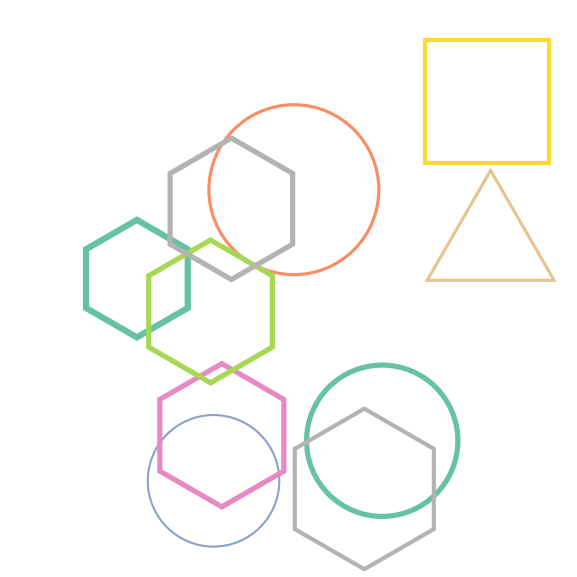[{"shape": "hexagon", "thickness": 3, "radius": 0.51, "center": [0.237, 0.517]}, {"shape": "circle", "thickness": 2.5, "radius": 0.66, "center": [0.662, 0.236]}, {"shape": "circle", "thickness": 1.5, "radius": 0.74, "center": [0.509, 0.671]}, {"shape": "circle", "thickness": 1, "radius": 0.57, "center": [0.37, 0.167]}, {"shape": "hexagon", "thickness": 2.5, "radius": 0.62, "center": [0.384, 0.245]}, {"shape": "hexagon", "thickness": 2.5, "radius": 0.62, "center": [0.365, 0.46]}, {"shape": "square", "thickness": 2, "radius": 0.54, "center": [0.843, 0.823]}, {"shape": "triangle", "thickness": 1.5, "radius": 0.63, "center": [0.85, 0.577]}, {"shape": "hexagon", "thickness": 2.5, "radius": 0.61, "center": [0.401, 0.638]}, {"shape": "hexagon", "thickness": 2, "radius": 0.69, "center": [0.631, 0.152]}]